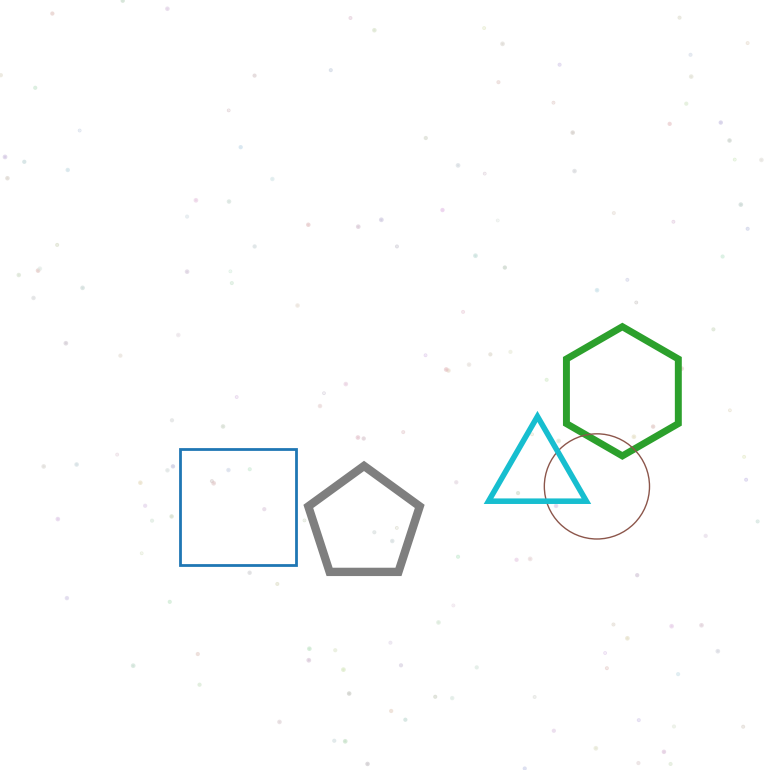[{"shape": "square", "thickness": 1, "radius": 0.38, "center": [0.309, 0.341]}, {"shape": "hexagon", "thickness": 2.5, "radius": 0.42, "center": [0.808, 0.492]}, {"shape": "circle", "thickness": 0.5, "radius": 0.34, "center": [0.775, 0.368]}, {"shape": "pentagon", "thickness": 3, "radius": 0.38, "center": [0.473, 0.319]}, {"shape": "triangle", "thickness": 2, "radius": 0.37, "center": [0.698, 0.386]}]